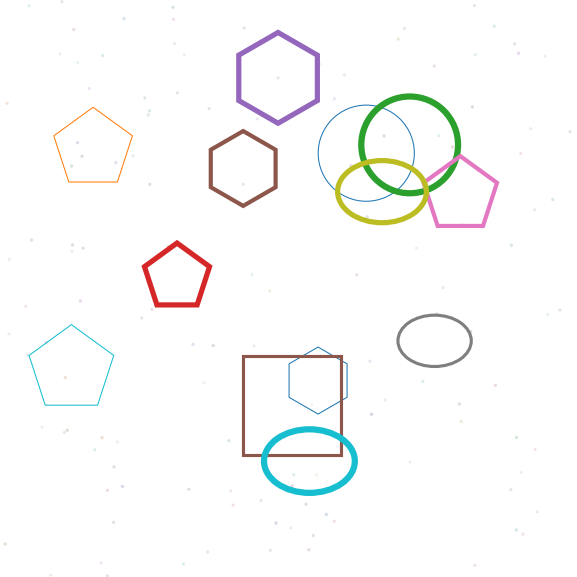[{"shape": "circle", "thickness": 0.5, "radius": 0.42, "center": [0.634, 0.734]}, {"shape": "hexagon", "thickness": 0.5, "radius": 0.29, "center": [0.551, 0.34]}, {"shape": "pentagon", "thickness": 0.5, "radius": 0.36, "center": [0.161, 0.742]}, {"shape": "circle", "thickness": 3, "radius": 0.42, "center": [0.709, 0.748]}, {"shape": "pentagon", "thickness": 2.5, "radius": 0.3, "center": [0.307, 0.519]}, {"shape": "hexagon", "thickness": 2.5, "radius": 0.39, "center": [0.482, 0.864]}, {"shape": "hexagon", "thickness": 2, "radius": 0.32, "center": [0.421, 0.707]}, {"shape": "square", "thickness": 1.5, "radius": 0.43, "center": [0.506, 0.297]}, {"shape": "pentagon", "thickness": 2, "radius": 0.33, "center": [0.797, 0.662]}, {"shape": "oval", "thickness": 1.5, "radius": 0.32, "center": [0.753, 0.409]}, {"shape": "oval", "thickness": 2.5, "radius": 0.38, "center": [0.662, 0.667]}, {"shape": "pentagon", "thickness": 0.5, "radius": 0.39, "center": [0.124, 0.36]}, {"shape": "oval", "thickness": 3, "radius": 0.39, "center": [0.536, 0.201]}]